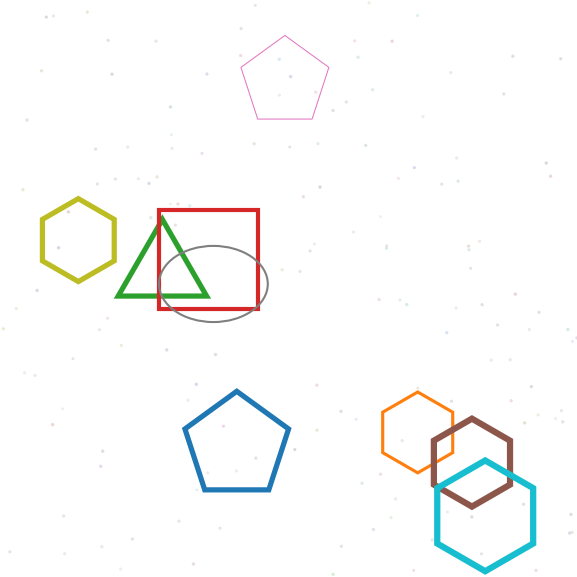[{"shape": "pentagon", "thickness": 2.5, "radius": 0.47, "center": [0.41, 0.227]}, {"shape": "hexagon", "thickness": 1.5, "radius": 0.35, "center": [0.723, 0.25]}, {"shape": "triangle", "thickness": 2.5, "radius": 0.44, "center": [0.281, 0.531]}, {"shape": "square", "thickness": 2, "radius": 0.43, "center": [0.361, 0.55]}, {"shape": "hexagon", "thickness": 3, "radius": 0.38, "center": [0.817, 0.198]}, {"shape": "pentagon", "thickness": 0.5, "radius": 0.4, "center": [0.493, 0.858]}, {"shape": "oval", "thickness": 1, "radius": 0.47, "center": [0.369, 0.507]}, {"shape": "hexagon", "thickness": 2.5, "radius": 0.36, "center": [0.136, 0.583]}, {"shape": "hexagon", "thickness": 3, "radius": 0.48, "center": [0.84, 0.106]}]